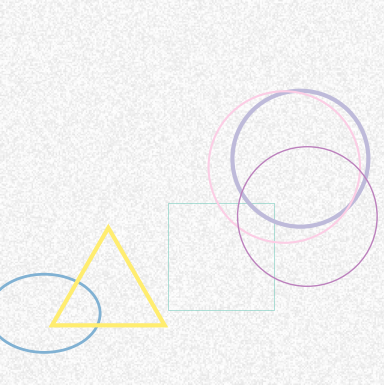[{"shape": "square", "thickness": 0.5, "radius": 0.69, "center": [0.574, 0.334]}, {"shape": "circle", "thickness": 3, "radius": 0.88, "center": [0.78, 0.588]}, {"shape": "oval", "thickness": 2, "radius": 0.72, "center": [0.115, 0.186]}, {"shape": "circle", "thickness": 1.5, "radius": 0.98, "center": [0.738, 0.566]}, {"shape": "circle", "thickness": 1, "radius": 0.91, "center": [0.798, 0.438]}, {"shape": "triangle", "thickness": 3, "radius": 0.84, "center": [0.281, 0.239]}]